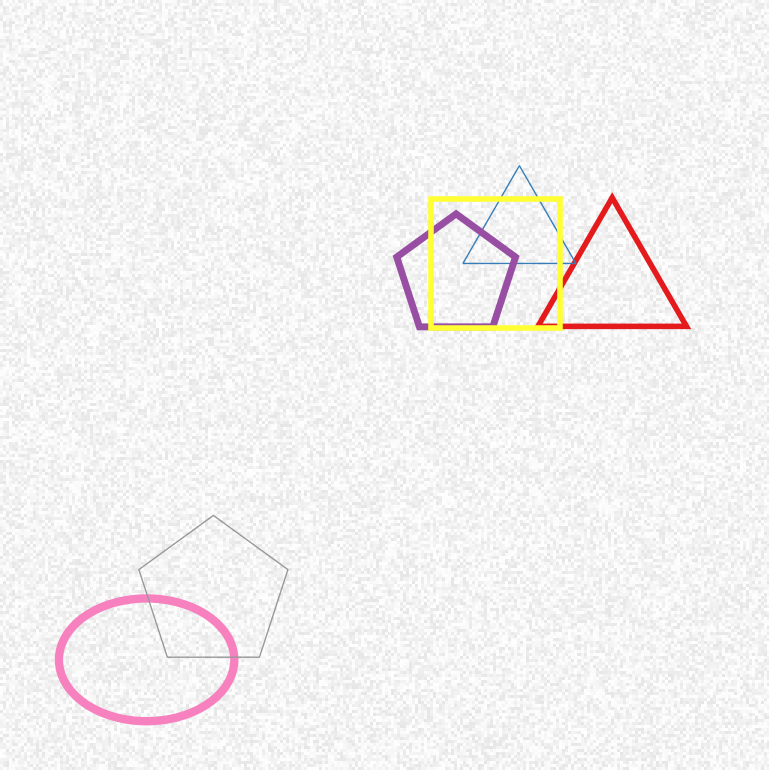[{"shape": "triangle", "thickness": 2, "radius": 0.56, "center": [0.795, 0.632]}, {"shape": "triangle", "thickness": 0.5, "radius": 0.42, "center": [0.675, 0.7]}, {"shape": "pentagon", "thickness": 2.5, "radius": 0.41, "center": [0.592, 0.641]}, {"shape": "square", "thickness": 2, "radius": 0.42, "center": [0.643, 0.658]}, {"shape": "oval", "thickness": 3, "radius": 0.57, "center": [0.19, 0.143]}, {"shape": "pentagon", "thickness": 0.5, "radius": 0.51, "center": [0.277, 0.229]}]